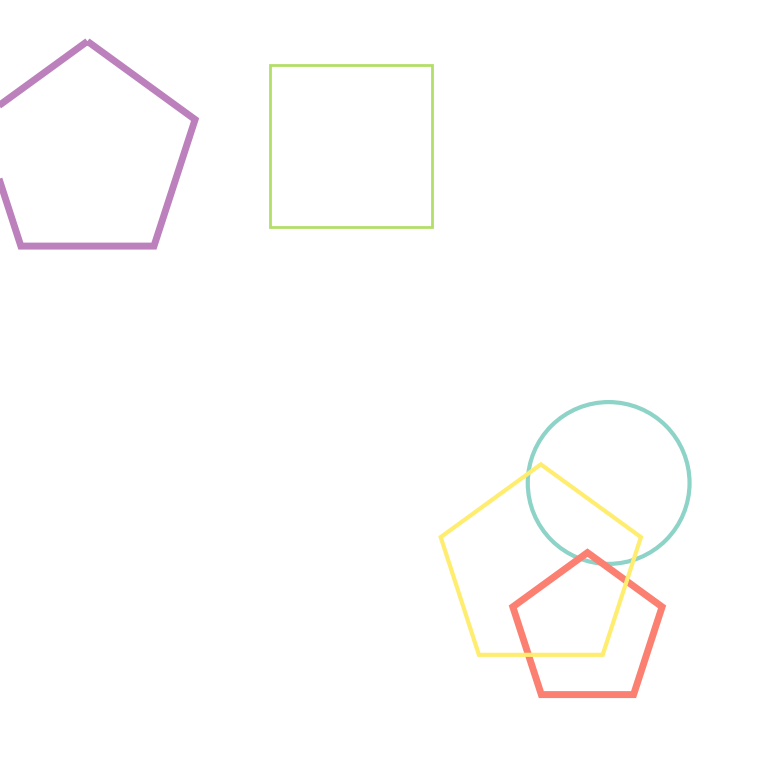[{"shape": "circle", "thickness": 1.5, "radius": 0.53, "center": [0.79, 0.373]}, {"shape": "pentagon", "thickness": 2.5, "radius": 0.51, "center": [0.763, 0.18]}, {"shape": "square", "thickness": 1, "radius": 0.53, "center": [0.456, 0.81]}, {"shape": "pentagon", "thickness": 2.5, "radius": 0.74, "center": [0.114, 0.799]}, {"shape": "pentagon", "thickness": 1.5, "radius": 0.68, "center": [0.702, 0.26]}]